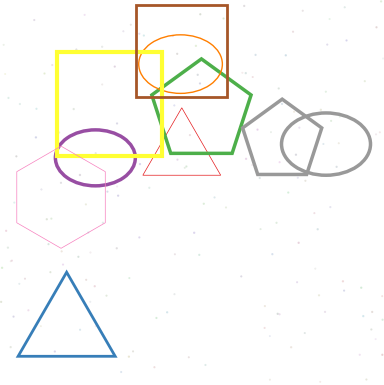[{"shape": "triangle", "thickness": 0.5, "radius": 0.58, "center": [0.472, 0.603]}, {"shape": "triangle", "thickness": 2, "radius": 0.73, "center": [0.173, 0.147]}, {"shape": "pentagon", "thickness": 2.5, "radius": 0.68, "center": [0.523, 0.711]}, {"shape": "oval", "thickness": 2.5, "radius": 0.52, "center": [0.248, 0.59]}, {"shape": "oval", "thickness": 1, "radius": 0.54, "center": [0.469, 0.833]}, {"shape": "square", "thickness": 3, "radius": 0.68, "center": [0.285, 0.73]}, {"shape": "square", "thickness": 2, "radius": 0.59, "center": [0.471, 0.867]}, {"shape": "hexagon", "thickness": 0.5, "radius": 0.66, "center": [0.159, 0.488]}, {"shape": "pentagon", "thickness": 2.5, "radius": 0.54, "center": [0.733, 0.634]}, {"shape": "oval", "thickness": 2.5, "radius": 0.58, "center": [0.847, 0.626]}]